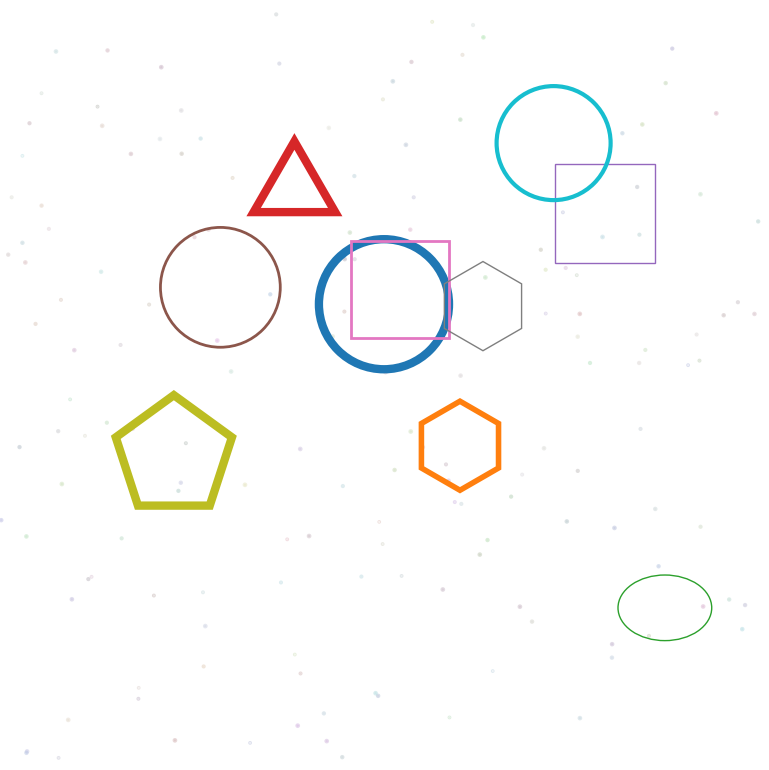[{"shape": "circle", "thickness": 3, "radius": 0.42, "center": [0.499, 0.605]}, {"shape": "hexagon", "thickness": 2, "radius": 0.29, "center": [0.597, 0.421]}, {"shape": "oval", "thickness": 0.5, "radius": 0.3, "center": [0.863, 0.211]}, {"shape": "triangle", "thickness": 3, "radius": 0.31, "center": [0.382, 0.755]}, {"shape": "square", "thickness": 0.5, "radius": 0.32, "center": [0.786, 0.723]}, {"shape": "circle", "thickness": 1, "radius": 0.39, "center": [0.286, 0.627]}, {"shape": "square", "thickness": 1, "radius": 0.32, "center": [0.52, 0.624]}, {"shape": "hexagon", "thickness": 0.5, "radius": 0.29, "center": [0.627, 0.602]}, {"shape": "pentagon", "thickness": 3, "radius": 0.4, "center": [0.226, 0.408]}, {"shape": "circle", "thickness": 1.5, "radius": 0.37, "center": [0.719, 0.814]}]